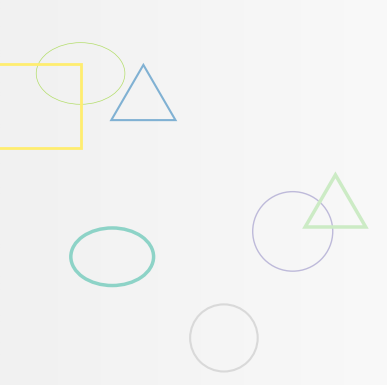[{"shape": "oval", "thickness": 2.5, "radius": 0.53, "center": [0.29, 0.333]}, {"shape": "circle", "thickness": 1, "radius": 0.52, "center": [0.755, 0.399]}, {"shape": "triangle", "thickness": 1.5, "radius": 0.48, "center": [0.37, 0.736]}, {"shape": "oval", "thickness": 0.5, "radius": 0.57, "center": [0.208, 0.809]}, {"shape": "circle", "thickness": 1.5, "radius": 0.44, "center": [0.578, 0.122]}, {"shape": "triangle", "thickness": 2.5, "radius": 0.45, "center": [0.866, 0.456]}, {"shape": "square", "thickness": 2, "radius": 0.55, "center": [0.1, 0.725]}]